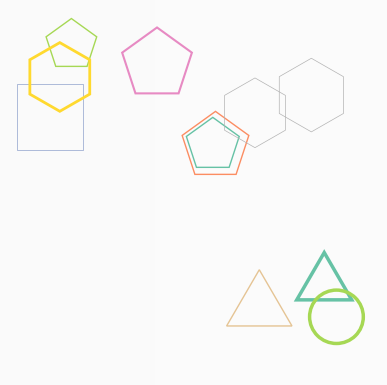[{"shape": "pentagon", "thickness": 1, "radius": 0.36, "center": [0.549, 0.623]}, {"shape": "triangle", "thickness": 2.5, "radius": 0.41, "center": [0.837, 0.262]}, {"shape": "pentagon", "thickness": 1, "radius": 0.45, "center": [0.556, 0.62]}, {"shape": "square", "thickness": 0.5, "radius": 0.43, "center": [0.129, 0.697]}, {"shape": "pentagon", "thickness": 1.5, "radius": 0.47, "center": [0.405, 0.834]}, {"shape": "pentagon", "thickness": 1, "radius": 0.34, "center": [0.184, 0.883]}, {"shape": "circle", "thickness": 2.5, "radius": 0.35, "center": [0.868, 0.177]}, {"shape": "hexagon", "thickness": 2, "radius": 0.45, "center": [0.154, 0.8]}, {"shape": "triangle", "thickness": 1, "radius": 0.49, "center": [0.669, 0.202]}, {"shape": "hexagon", "thickness": 0.5, "radius": 0.48, "center": [0.803, 0.753]}, {"shape": "hexagon", "thickness": 0.5, "radius": 0.45, "center": [0.658, 0.707]}]